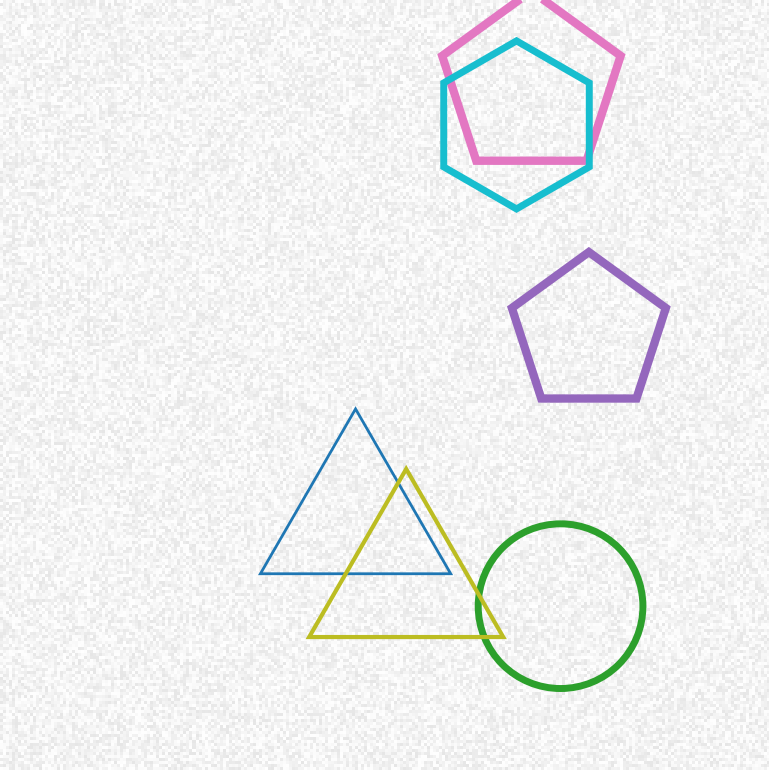[{"shape": "triangle", "thickness": 1, "radius": 0.71, "center": [0.462, 0.326]}, {"shape": "circle", "thickness": 2.5, "radius": 0.53, "center": [0.728, 0.213]}, {"shape": "pentagon", "thickness": 3, "radius": 0.53, "center": [0.765, 0.567]}, {"shape": "pentagon", "thickness": 3, "radius": 0.61, "center": [0.69, 0.89]}, {"shape": "triangle", "thickness": 1.5, "radius": 0.73, "center": [0.528, 0.245]}, {"shape": "hexagon", "thickness": 2.5, "radius": 0.55, "center": [0.671, 0.838]}]